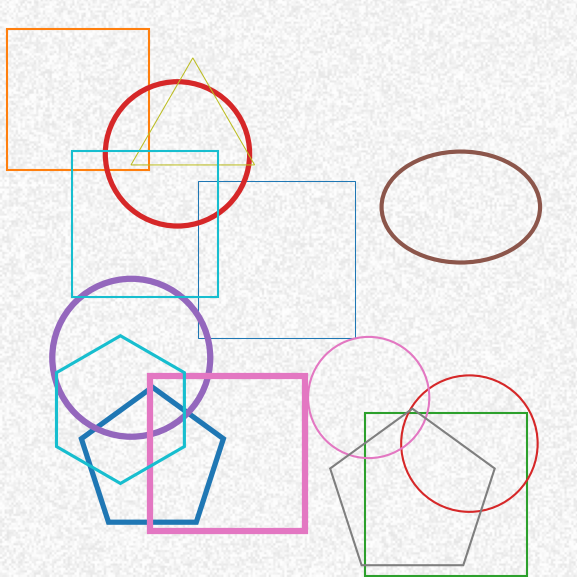[{"shape": "pentagon", "thickness": 2.5, "radius": 0.65, "center": [0.264, 0.199]}, {"shape": "square", "thickness": 0.5, "radius": 0.68, "center": [0.478, 0.551]}, {"shape": "square", "thickness": 1, "radius": 0.61, "center": [0.135, 0.827]}, {"shape": "square", "thickness": 1, "radius": 0.7, "center": [0.772, 0.143]}, {"shape": "circle", "thickness": 2.5, "radius": 0.62, "center": [0.307, 0.733]}, {"shape": "circle", "thickness": 1, "radius": 0.59, "center": [0.813, 0.231]}, {"shape": "circle", "thickness": 3, "radius": 0.68, "center": [0.227, 0.38]}, {"shape": "oval", "thickness": 2, "radius": 0.69, "center": [0.798, 0.641]}, {"shape": "circle", "thickness": 1, "radius": 0.52, "center": [0.638, 0.311]}, {"shape": "square", "thickness": 3, "radius": 0.67, "center": [0.394, 0.214]}, {"shape": "pentagon", "thickness": 1, "radius": 0.75, "center": [0.714, 0.142]}, {"shape": "triangle", "thickness": 0.5, "radius": 0.62, "center": [0.334, 0.775]}, {"shape": "square", "thickness": 1, "radius": 0.64, "center": [0.251, 0.611]}, {"shape": "hexagon", "thickness": 1.5, "radius": 0.64, "center": [0.209, 0.29]}]